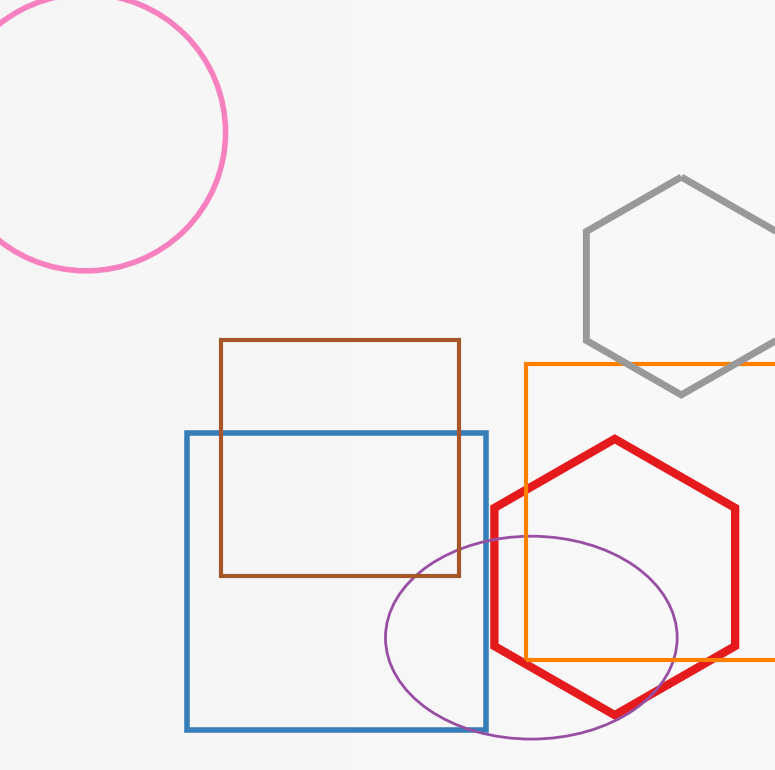[{"shape": "hexagon", "thickness": 3, "radius": 0.9, "center": [0.793, 0.251]}, {"shape": "square", "thickness": 2, "radius": 0.96, "center": [0.434, 0.245]}, {"shape": "oval", "thickness": 1, "radius": 0.94, "center": [0.686, 0.172]}, {"shape": "square", "thickness": 1.5, "radius": 0.96, "center": [0.87, 0.335]}, {"shape": "square", "thickness": 1.5, "radius": 0.77, "center": [0.439, 0.405]}, {"shape": "circle", "thickness": 2, "radius": 0.9, "center": [0.111, 0.828]}, {"shape": "hexagon", "thickness": 2.5, "radius": 0.71, "center": [0.879, 0.629]}]